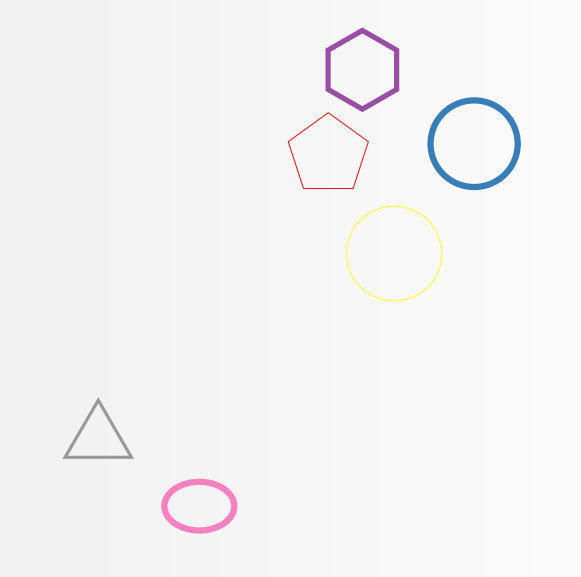[{"shape": "pentagon", "thickness": 0.5, "radius": 0.36, "center": [0.565, 0.731]}, {"shape": "circle", "thickness": 3, "radius": 0.37, "center": [0.816, 0.75]}, {"shape": "hexagon", "thickness": 2.5, "radius": 0.34, "center": [0.623, 0.878]}, {"shape": "circle", "thickness": 0.5, "radius": 0.41, "center": [0.678, 0.56]}, {"shape": "oval", "thickness": 3, "radius": 0.3, "center": [0.343, 0.123]}, {"shape": "triangle", "thickness": 1.5, "radius": 0.33, "center": [0.169, 0.24]}]